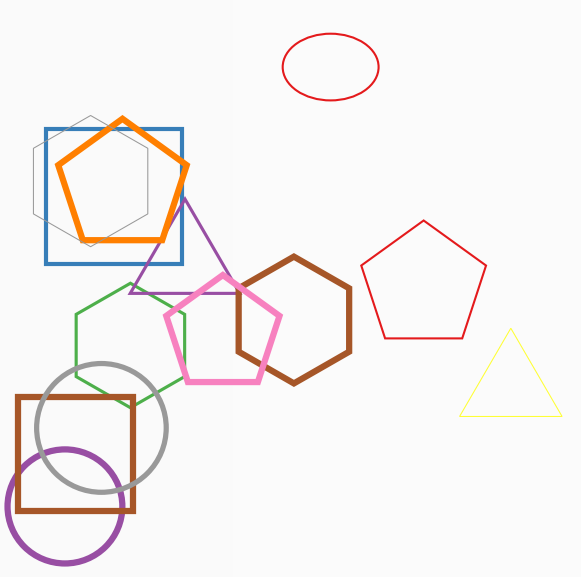[{"shape": "oval", "thickness": 1, "radius": 0.41, "center": [0.569, 0.883]}, {"shape": "pentagon", "thickness": 1, "radius": 0.56, "center": [0.729, 0.504]}, {"shape": "square", "thickness": 2, "radius": 0.58, "center": [0.196, 0.659]}, {"shape": "hexagon", "thickness": 1.5, "radius": 0.54, "center": [0.224, 0.401]}, {"shape": "circle", "thickness": 3, "radius": 0.49, "center": [0.112, 0.122]}, {"shape": "triangle", "thickness": 1.5, "radius": 0.54, "center": [0.318, 0.546]}, {"shape": "pentagon", "thickness": 3, "radius": 0.58, "center": [0.211, 0.677]}, {"shape": "triangle", "thickness": 0.5, "radius": 0.51, "center": [0.879, 0.329]}, {"shape": "hexagon", "thickness": 3, "radius": 0.55, "center": [0.506, 0.445]}, {"shape": "square", "thickness": 3, "radius": 0.49, "center": [0.13, 0.213]}, {"shape": "pentagon", "thickness": 3, "radius": 0.51, "center": [0.383, 0.42]}, {"shape": "hexagon", "thickness": 0.5, "radius": 0.57, "center": [0.156, 0.686]}, {"shape": "circle", "thickness": 2.5, "radius": 0.56, "center": [0.174, 0.258]}]